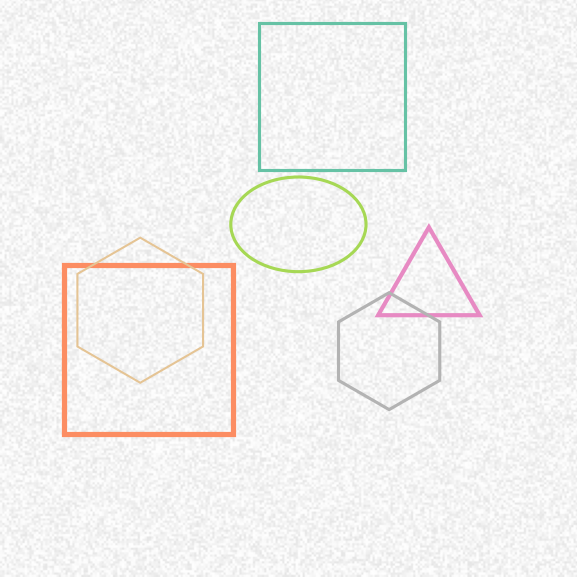[{"shape": "square", "thickness": 1.5, "radius": 0.63, "center": [0.575, 0.832]}, {"shape": "square", "thickness": 2.5, "radius": 0.73, "center": [0.258, 0.394]}, {"shape": "triangle", "thickness": 2, "radius": 0.51, "center": [0.743, 0.504]}, {"shape": "oval", "thickness": 1.5, "radius": 0.59, "center": [0.517, 0.611]}, {"shape": "hexagon", "thickness": 1, "radius": 0.63, "center": [0.243, 0.462]}, {"shape": "hexagon", "thickness": 1.5, "radius": 0.51, "center": [0.674, 0.391]}]